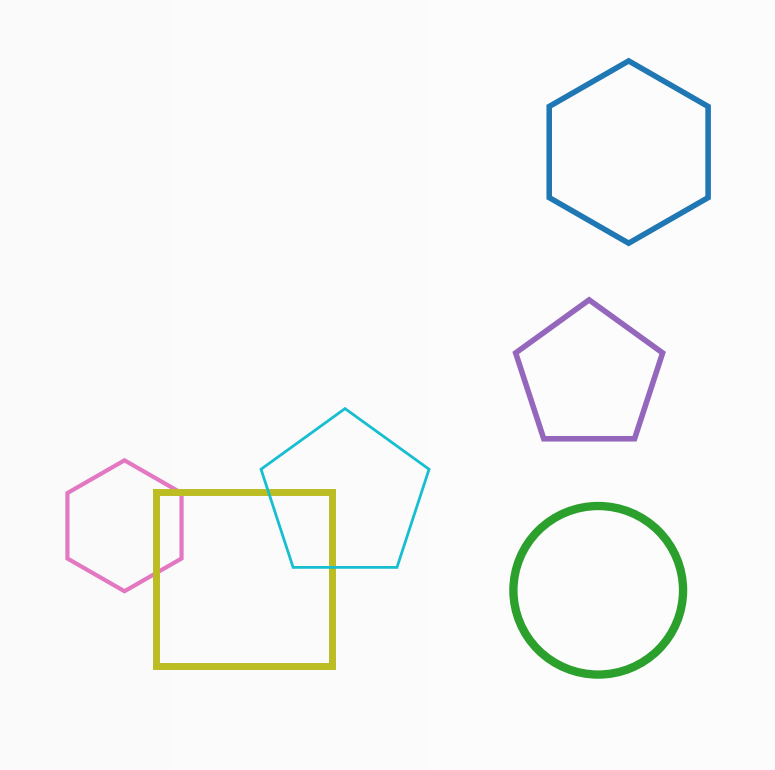[{"shape": "hexagon", "thickness": 2, "radius": 0.59, "center": [0.811, 0.803]}, {"shape": "circle", "thickness": 3, "radius": 0.55, "center": [0.772, 0.233]}, {"shape": "pentagon", "thickness": 2, "radius": 0.5, "center": [0.76, 0.511]}, {"shape": "hexagon", "thickness": 1.5, "radius": 0.43, "center": [0.161, 0.317]}, {"shape": "square", "thickness": 2.5, "radius": 0.57, "center": [0.315, 0.248]}, {"shape": "pentagon", "thickness": 1, "radius": 0.57, "center": [0.445, 0.355]}]